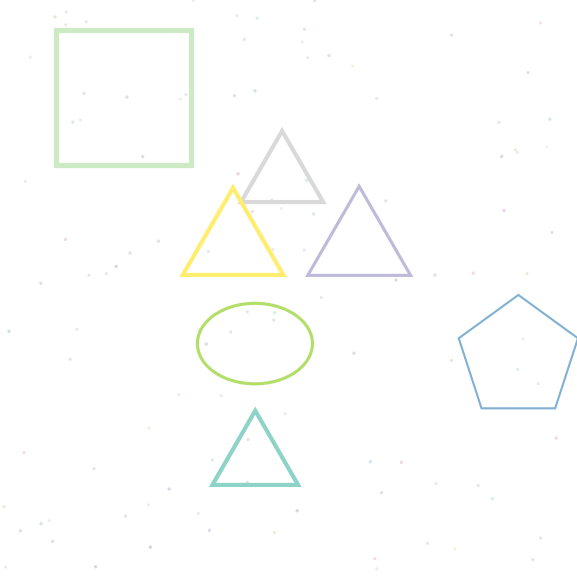[{"shape": "triangle", "thickness": 2, "radius": 0.43, "center": [0.442, 0.202]}, {"shape": "triangle", "thickness": 1.5, "radius": 0.51, "center": [0.622, 0.574]}, {"shape": "pentagon", "thickness": 1, "radius": 0.54, "center": [0.898, 0.38]}, {"shape": "oval", "thickness": 1.5, "radius": 0.5, "center": [0.441, 0.404]}, {"shape": "triangle", "thickness": 2, "radius": 0.41, "center": [0.488, 0.69]}, {"shape": "square", "thickness": 2.5, "radius": 0.59, "center": [0.214, 0.83]}, {"shape": "triangle", "thickness": 2, "radius": 0.5, "center": [0.404, 0.573]}]